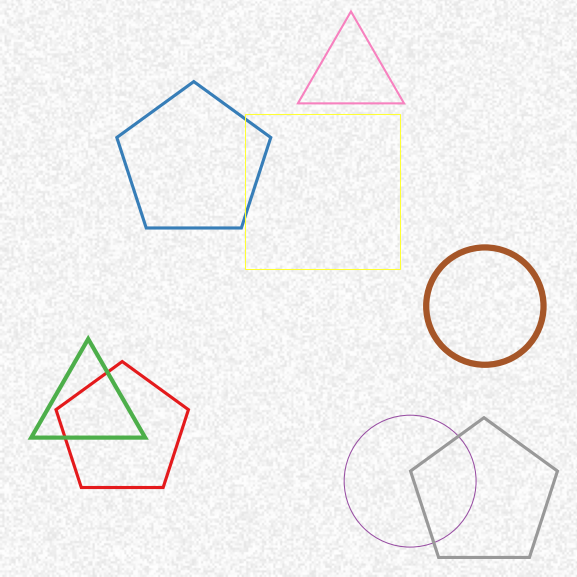[{"shape": "pentagon", "thickness": 1.5, "radius": 0.6, "center": [0.212, 0.253]}, {"shape": "pentagon", "thickness": 1.5, "radius": 0.7, "center": [0.336, 0.718]}, {"shape": "triangle", "thickness": 2, "radius": 0.57, "center": [0.153, 0.298]}, {"shape": "circle", "thickness": 0.5, "radius": 0.57, "center": [0.71, 0.166]}, {"shape": "square", "thickness": 0.5, "radius": 0.67, "center": [0.559, 0.668]}, {"shape": "circle", "thickness": 3, "radius": 0.51, "center": [0.84, 0.469]}, {"shape": "triangle", "thickness": 1, "radius": 0.53, "center": [0.608, 0.873]}, {"shape": "pentagon", "thickness": 1.5, "radius": 0.67, "center": [0.838, 0.142]}]